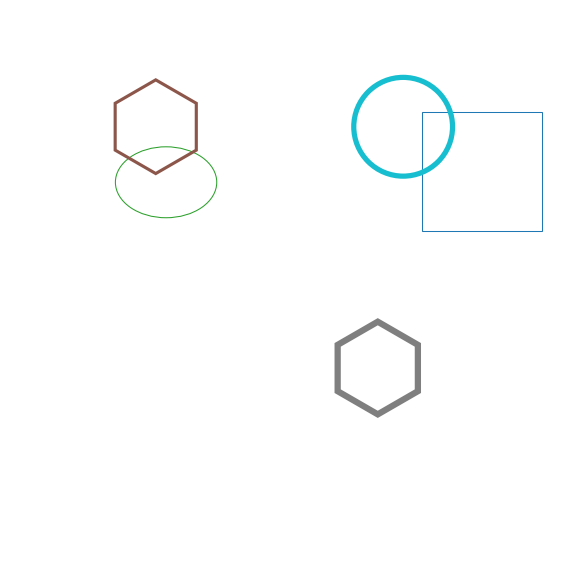[{"shape": "square", "thickness": 0.5, "radius": 0.52, "center": [0.834, 0.702]}, {"shape": "oval", "thickness": 0.5, "radius": 0.44, "center": [0.288, 0.684]}, {"shape": "hexagon", "thickness": 1.5, "radius": 0.41, "center": [0.27, 0.78]}, {"shape": "hexagon", "thickness": 3, "radius": 0.4, "center": [0.654, 0.362]}, {"shape": "circle", "thickness": 2.5, "radius": 0.43, "center": [0.698, 0.78]}]